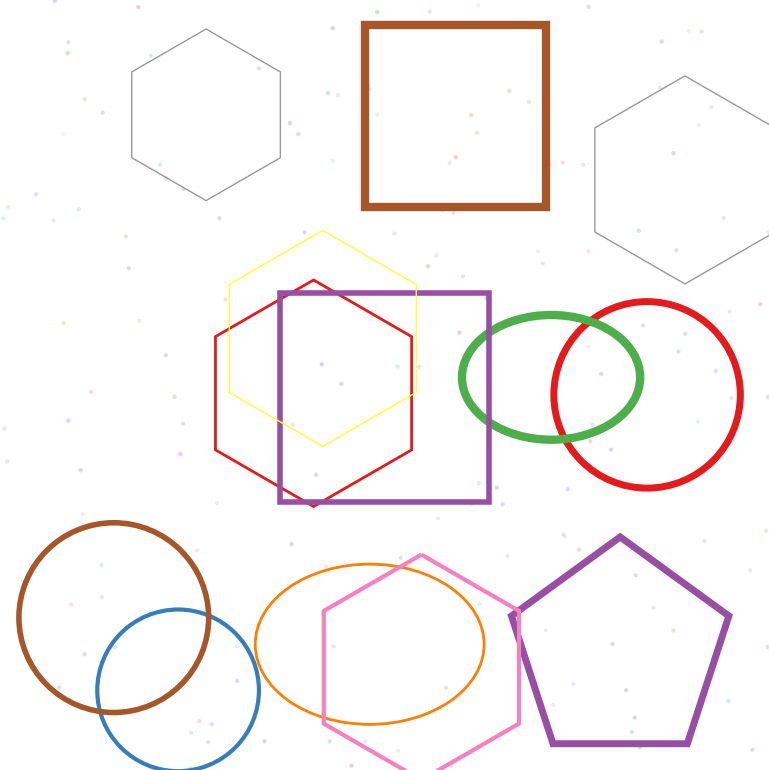[{"shape": "circle", "thickness": 2.5, "radius": 0.61, "center": [0.84, 0.487]}, {"shape": "hexagon", "thickness": 1, "radius": 0.74, "center": [0.407, 0.489]}, {"shape": "circle", "thickness": 1.5, "radius": 0.52, "center": [0.231, 0.103]}, {"shape": "oval", "thickness": 3, "radius": 0.58, "center": [0.716, 0.51]}, {"shape": "pentagon", "thickness": 2.5, "radius": 0.74, "center": [0.805, 0.154]}, {"shape": "square", "thickness": 2, "radius": 0.68, "center": [0.499, 0.483]}, {"shape": "oval", "thickness": 1, "radius": 0.74, "center": [0.48, 0.163]}, {"shape": "hexagon", "thickness": 0.5, "radius": 0.7, "center": [0.419, 0.56]}, {"shape": "square", "thickness": 3, "radius": 0.59, "center": [0.592, 0.849]}, {"shape": "circle", "thickness": 2, "radius": 0.62, "center": [0.148, 0.198]}, {"shape": "hexagon", "thickness": 1.5, "radius": 0.73, "center": [0.547, 0.133]}, {"shape": "hexagon", "thickness": 0.5, "radius": 0.56, "center": [0.268, 0.851]}, {"shape": "hexagon", "thickness": 0.5, "radius": 0.68, "center": [0.89, 0.766]}]